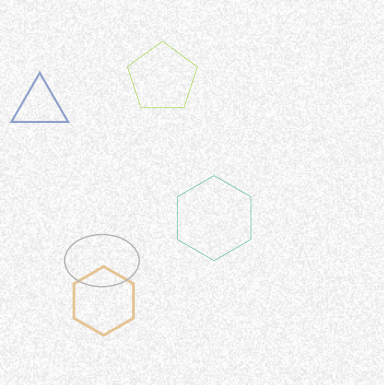[{"shape": "hexagon", "thickness": 0.5, "radius": 0.55, "center": [0.556, 0.433]}, {"shape": "triangle", "thickness": 1.5, "radius": 0.43, "center": [0.103, 0.726]}, {"shape": "pentagon", "thickness": 0.5, "radius": 0.48, "center": [0.422, 0.797]}, {"shape": "hexagon", "thickness": 2, "radius": 0.45, "center": [0.269, 0.218]}, {"shape": "oval", "thickness": 1, "radius": 0.48, "center": [0.265, 0.323]}]